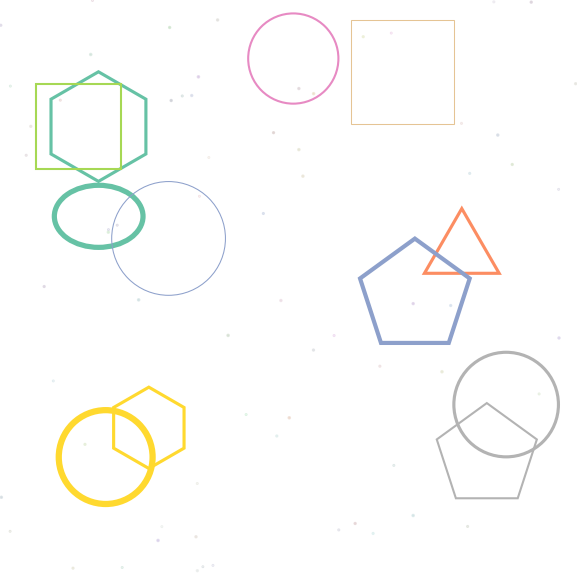[{"shape": "hexagon", "thickness": 1.5, "radius": 0.47, "center": [0.17, 0.78]}, {"shape": "oval", "thickness": 2.5, "radius": 0.38, "center": [0.171, 0.625]}, {"shape": "triangle", "thickness": 1.5, "radius": 0.37, "center": [0.8, 0.563]}, {"shape": "pentagon", "thickness": 2, "radius": 0.5, "center": [0.718, 0.486]}, {"shape": "circle", "thickness": 0.5, "radius": 0.49, "center": [0.292, 0.586]}, {"shape": "circle", "thickness": 1, "radius": 0.39, "center": [0.508, 0.898]}, {"shape": "square", "thickness": 1, "radius": 0.37, "center": [0.137, 0.78]}, {"shape": "hexagon", "thickness": 1.5, "radius": 0.35, "center": [0.258, 0.258]}, {"shape": "circle", "thickness": 3, "radius": 0.41, "center": [0.183, 0.208]}, {"shape": "square", "thickness": 0.5, "radius": 0.45, "center": [0.697, 0.874]}, {"shape": "circle", "thickness": 1.5, "radius": 0.45, "center": [0.876, 0.299]}, {"shape": "pentagon", "thickness": 1, "radius": 0.46, "center": [0.843, 0.21]}]